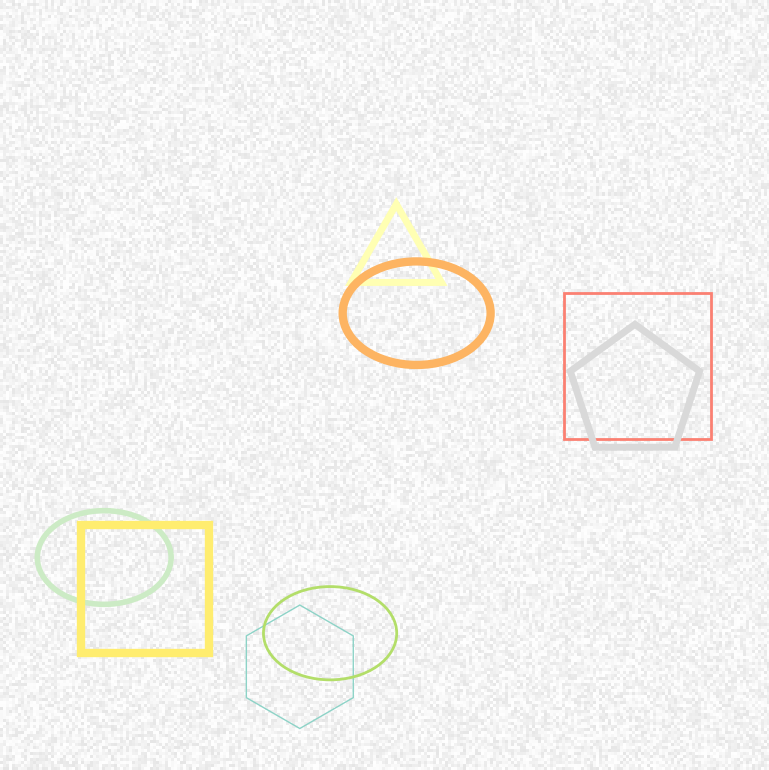[{"shape": "hexagon", "thickness": 0.5, "radius": 0.4, "center": [0.389, 0.134]}, {"shape": "triangle", "thickness": 2.5, "radius": 0.34, "center": [0.515, 0.667]}, {"shape": "square", "thickness": 1, "radius": 0.47, "center": [0.828, 0.525]}, {"shape": "oval", "thickness": 3, "radius": 0.48, "center": [0.541, 0.593]}, {"shape": "oval", "thickness": 1, "radius": 0.43, "center": [0.429, 0.178]}, {"shape": "pentagon", "thickness": 2.5, "radius": 0.44, "center": [0.825, 0.491]}, {"shape": "oval", "thickness": 2, "radius": 0.43, "center": [0.135, 0.276]}, {"shape": "square", "thickness": 3, "radius": 0.41, "center": [0.188, 0.235]}]